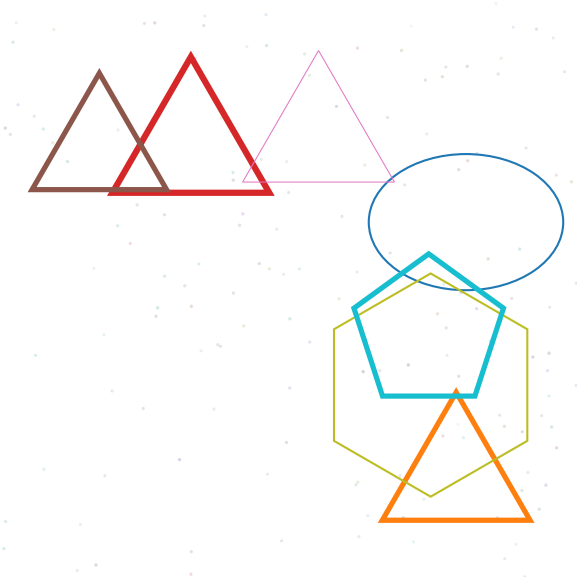[{"shape": "oval", "thickness": 1, "radius": 0.84, "center": [0.807, 0.614]}, {"shape": "triangle", "thickness": 2.5, "radius": 0.74, "center": [0.79, 0.172]}, {"shape": "triangle", "thickness": 3, "radius": 0.78, "center": [0.33, 0.744]}, {"shape": "triangle", "thickness": 2.5, "radius": 0.67, "center": [0.172, 0.738]}, {"shape": "triangle", "thickness": 0.5, "radius": 0.76, "center": [0.552, 0.76]}, {"shape": "hexagon", "thickness": 1, "radius": 0.97, "center": [0.746, 0.332]}, {"shape": "pentagon", "thickness": 2.5, "radius": 0.68, "center": [0.742, 0.423]}]